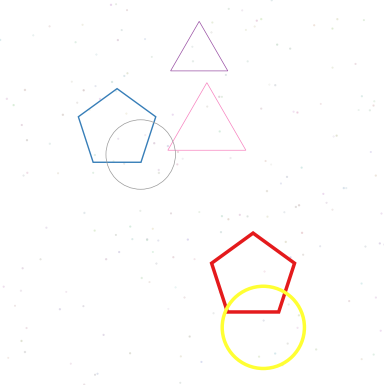[{"shape": "pentagon", "thickness": 2.5, "radius": 0.57, "center": [0.657, 0.281]}, {"shape": "pentagon", "thickness": 1, "radius": 0.53, "center": [0.304, 0.664]}, {"shape": "triangle", "thickness": 0.5, "radius": 0.43, "center": [0.517, 0.859]}, {"shape": "circle", "thickness": 2.5, "radius": 0.53, "center": [0.684, 0.15]}, {"shape": "triangle", "thickness": 0.5, "radius": 0.59, "center": [0.537, 0.668]}, {"shape": "circle", "thickness": 0.5, "radius": 0.45, "center": [0.365, 0.599]}]